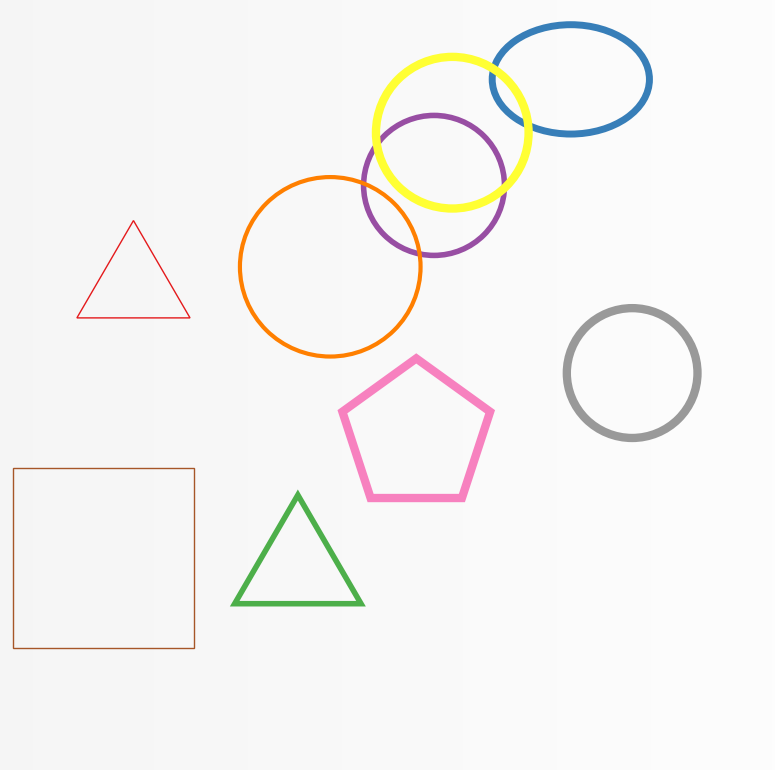[{"shape": "triangle", "thickness": 0.5, "radius": 0.42, "center": [0.172, 0.629]}, {"shape": "oval", "thickness": 2.5, "radius": 0.51, "center": [0.737, 0.897]}, {"shape": "triangle", "thickness": 2, "radius": 0.47, "center": [0.384, 0.263]}, {"shape": "circle", "thickness": 2, "radius": 0.45, "center": [0.56, 0.759]}, {"shape": "circle", "thickness": 1.5, "radius": 0.58, "center": [0.426, 0.653]}, {"shape": "circle", "thickness": 3, "radius": 0.49, "center": [0.584, 0.828]}, {"shape": "square", "thickness": 0.5, "radius": 0.58, "center": [0.134, 0.275]}, {"shape": "pentagon", "thickness": 3, "radius": 0.5, "center": [0.537, 0.434]}, {"shape": "circle", "thickness": 3, "radius": 0.42, "center": [0.816, 0.516]}]